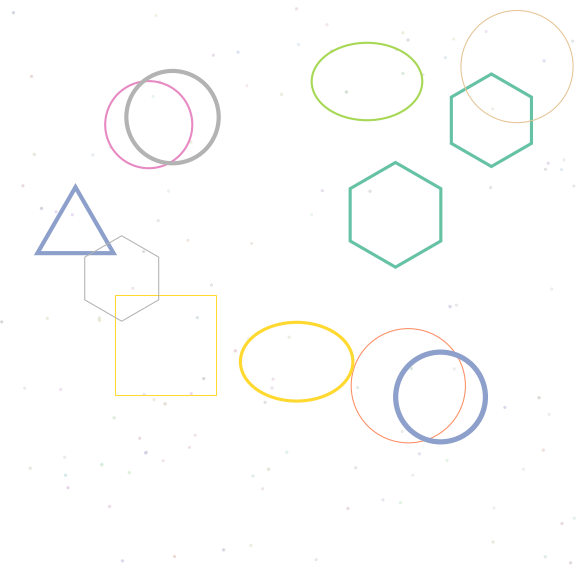[{"shape": "hexagon", "thickness": 1.5, "radius": 0.4, "center": [0.851, 0.791]}, {"shape": "hexagon", "thickness": 1.5, "radius": 0.45, "center": [0.685, 0.627]}, {"shape": "circle", "thickness": 0.5, "radius": 0.49, "center": [0.707, 0.331]}, {"shape": "triangle", "thickness": 2, "radius": 0.38, "center": [0.131, 0.599]}, {"shape": "circle", "thickness": 2.5, "radius": 0.39, "center": [0.763, 0.312]}, {"shape": "circle", "thickness": 1, "radius": 0.38, "center": [0.258, 0.783]}, {"shape": "oval", "thickness": 1, "radius": 0.48, "center": [0.635, 0.858]}, {"shape": "oval", "thickness": 1.5, "radius": 0.49, "center": [0.514, 0.373]}, {"shape": "square", "thickness": 0.5, "radius": 0.43, "center": [0.287, 0.401]}, {"shape": "circle", "thickness": 0.5, "radius": 0.49, "center": [0.895, 0.884]}, {"shape": "circle", "thickness": 2, "radius": 0.4, "center": [0.299, 0.796]}, {"shape": "hexagon", "thickness": 0.5, "radius": 0.37, "center": [0.211, 0.517]}]